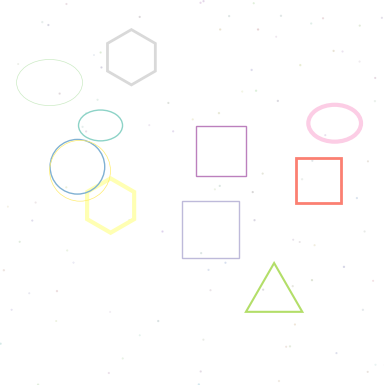[{"shape": "oval", "thickness": 1, "radius": 0.29, "center": [0.261, 0.674]}, {"shape": "hexagon", "thickness": 3, "radius": 0.35, "center": [0.287, 0.466]}, {"shape": "square", "thickness": 1, "radius": 0.37, "center": [0.547, 0.403]}, {"shape": "square", "thickness": 2, "radius": 0.3, "center": [0.828, 0.531]}, {"shape": "circle", "thickness": 1, "radius": 0.35, "center": [0.201, 0.567]}, {"shape": "triangle", "thickness": 1.5, "radius": 0.42, "center": [0.712, 0.232]}, {"shape": "oval", "thickness": 3, "radius": 0.34, "center": [0.869, 0.68]}, {"shape": "hexagon", "thickness": 2, "radius": 0.36, "center": [0.341, 0.851]}, {"shape": "square", "thickness": 1, "radius": 0.32, "center": [0.574, 0.607]}, {"shape": "oval", "thickness": 0.5, "radius": 0.43, "center": [0.129, 0.786]}, {"shape": "circle", "thickness": 0.5, "radius": 0.4, "center": [0.208, 0.556]}]